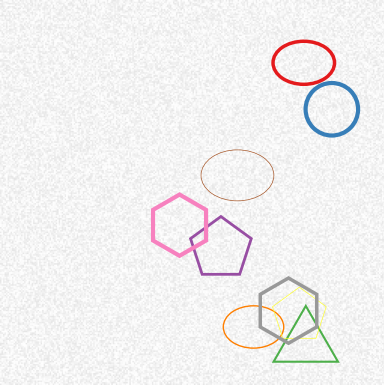[{"shape": "oval", "thickness": 2.5, "radius": 0.4, "center": [0.789, 0.837]}, {"shape": "circle", "thickness": 3, "radius": 0.34, "center": [0.862, 0.716]}, {"shape": "triangle", "thickness": 1.5, "radius": 0.48, "center": [0.794, 0.109]}, {"shape": "pentagon", "thickness": 2, "radius": 0.41, "center": [0.574, 0.355]}, {"shape": "oval", "thickness": 1, "radius": 0.39, "center": [0.658, 0.151]}, {"shape": "pentagon", "thickness": 0.5, "radius": 0.37, "center": [0.778, 0.181]}, {"shape": "oval", "thickness": 0.5, "radius": 0.47, "center": [0.617, 0.545]}, {"shape": "hexagon", "thickness": 3, "radius": 0.4, "center": [0.466, 0.415]}, {"shape": "hexagon", "thickness": 2.5, "radius": 0.42, "center": [0.749, 0.193]}]